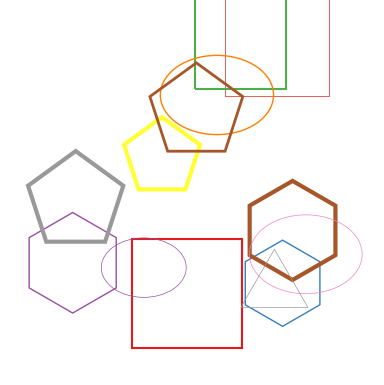[{"shape": "square", "thickness": 0.5, "radius": 0.68, "center": [0.72, 0.887]}, {"shape": "square", "thickness": 1.5, "radius": 0.71, "center": [0.486, 0.239]}, {"shape": "hexagon", "thickness": 1, "radius": 0.56, "center": [0.734, 0.264]}, {"shape": "square", "thickness": 1.5, "radius": 0.59, "center": [0.624, 0.888]}, {"shape": "oval", "thickness": 0.5, "radius": 0.55, "center": [0.373, 0.305]}, {"shape": "hexagon", "thickness": 1, "radius": 0.65, "center": [0.189, 0.317]}, {"shape": "oval", "thickness": 1, "radius": 0.74, "center": [0.564, 0.753]}, {"shape": "pentagon", "thickness": 3, "radius": 0.52, "center": [0.421, 0.592]}, {"shape": "hexagon", "thickness": 3, "radius": 0.64, "center": [0.76, 0.401]}, {"shape": "pentagon", "thickness": 2, "radius": 0.63, "center": [0.51, 0.71]}, {"shape": "oval", "thickness": 0.5, "radius": 0.73, "center": [0.794, 0.34]}, {"shape": "triangle", "thickness": 0.5, "radius": 0.5, "center": [0.713, 0.252]}, {"shape": "pentagon", "thickness": 3, "radius": 0.65, "center": [0.197, 0.477]}]